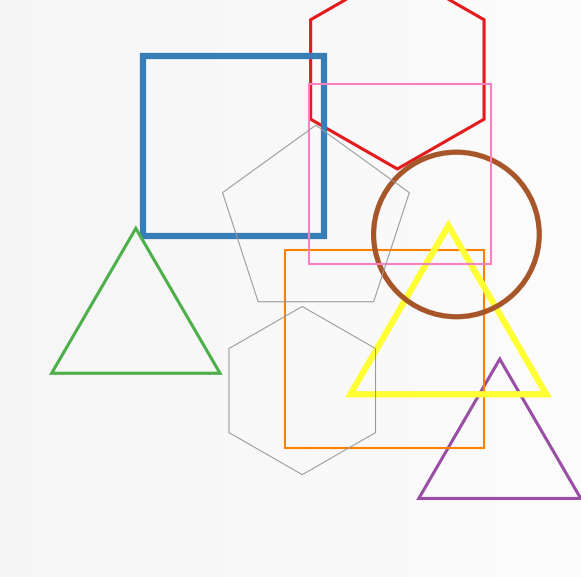[{"shape": "hexagon", "thickness": 1.5, "radius": 0.86, "center": [0.684, 0.879]}, {"shape": "square", "thickness": 3, "radius": 0.78, "center": [0.402, 0.747]}, {"shape": "triangle", "thickness": 1.5, "radius": 0.84, "center": [0.234, 0.436]}, {"shape": "triangle", "thickness": 1.5, "radius": 0.8, "center": [0.86, 0.216]}, {"shape": "square", "thickness": 1, "radius": 0.86, "center": [0.661, 0.395]}, {"shape": "triangle", "thickness": 3, "radius": 0.97, "center": [0.771, 0.414]}, {"shape": "circle", "thickness": 2.5, "radius": 0.71, "center": [0.785, 0.593]}, {"shape": "square", "thickness": 1, "radius": 0.78, "center": [0.688, 0.698]}, {"shape": "pentagon", "thickness": 0.5, "radius": 0.84, "center": [0.544, 0.613]}, {"shape": "hexagon", "thickness": 0.5, "radius": 0.73, "center": [0.52, 0.323]}]